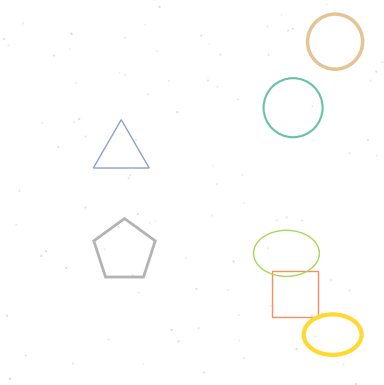[{"shape": "circle", "thickness": 1.5, "radius": 0.38, "center": [0.761, 0.72]}, {"shape": "square", "thickness": 1, "radius": 0.3, "center": [0.766, 0.235]}, {"shape": "triangle", "thickness": 1, "radius": 0.42, "center": [0.315, 0.605]}, {"shape": "oval", "thickness": 1, "radius": 0.43, "center": [0.744, 0.342]}, {"shape": "oval", "thickness": 3, "radius": 0.38, "center": [0.864, 0.131]}, {"shape": "circle", "thickness": 2.5, "radius": 0.36, "center": [0.87, 0.892]}, {"shape": "pentagon", "thickness": 2, "radius": 0.42, "center": [0.323, 0.348]}]